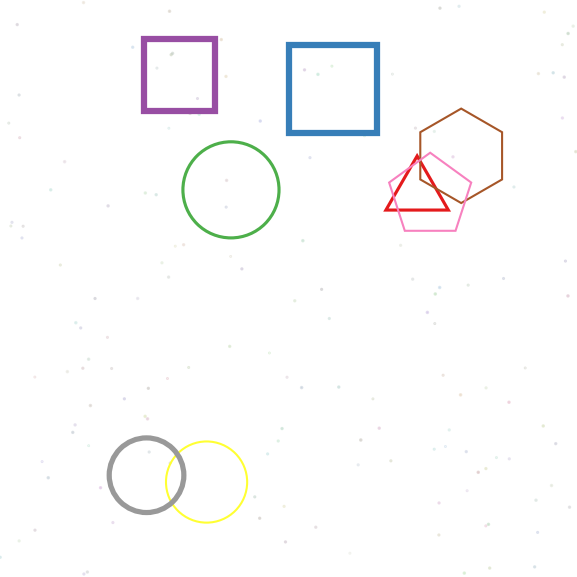[{"shape": "triangle", "thickness": 1.5, "radius": 0.31, "center": [0.722, 0.667]}, {"shape": "square", "thickness": 3, "radius": 0.38, "center": [0.576, 0.845]}, {"shape": "circle", "thickness": 1.5, "radius": 0.42, "center": [0.4, 0.67]}, {"shape": "square", "thickness": 3, "radius": 0.31, "center": [0.311, 0.869]}, {"shape": "circle", "thickness": 1, "radius": 0.35, "center": [0.358, 0.164]}, {"shape": "hexagon", "thickness": 1, "radius": 0.41, "center": [0.799, 0.729]}, {"shape": "pentagon", "thickness": 1, "radius": 0.37, "center": [0.745, 0.66]}, {"shape": "circle", "thickness": 2.5, "radius": 0.32, "center": [0.254, 0.176]}]